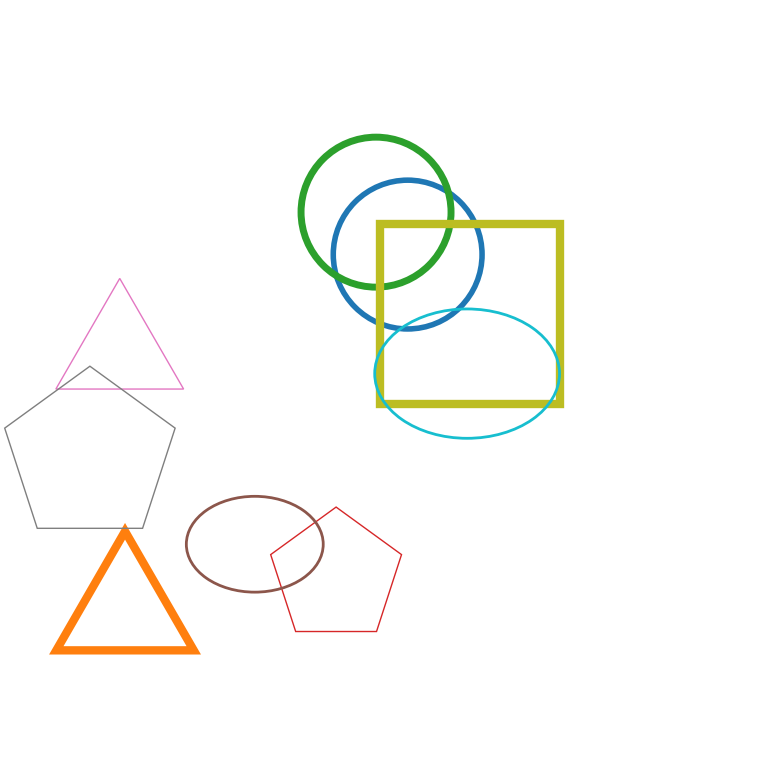[{"shape": "circle", "thickness": 2, "radius": 0.48, "center": [0.529, 0.669]}, {"shape": "triangle", "thickness": 3, "radius": 0.52, "center": [0.162, 0.207]}, {"shape": "circle", "thickness": 2.5, "radius": 0.49, "center": [0.488, 0.724]}, {"shape": "pentagon", "thickness": 0.5, "radius": 0.45, "center": [0.436, 0.252]}, {"shape": "oval", "thickness": 1, "radius": 0.44, "center": [0.331, 0.293]}, {"shape": "triangle", "thickness": 0.5, "radius": 0.48, "center": [0.155, 0.543]}, {"shape": "pentagon", "thickness": 0.5, "radius": 0.58, "center": [0.117, 0.408]}, {"shape": "square", "thickness": 3, "radius": 0.59, "center": [0.611, 0.592]}, {"shape": "oval", "thickness": 1, "radius": 0.6, "center": [0.607, 0.515]}]